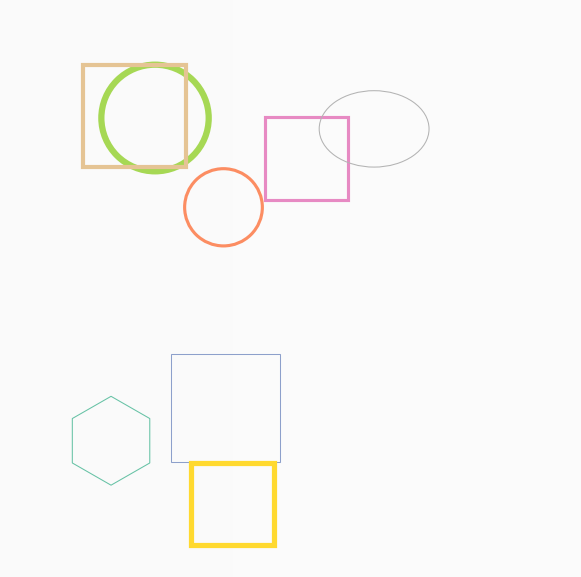[{"shape": "hexagon", "thickness": 0.5, "radius": 0.38, "center": [0.191, 0.236]}, {"shape": "circle", "thickness": 1.5, "radius": 0.33, "center": [0.385, 0.64]}, {"shape": "square", "thickness": 0.5, "radius": 0.47, "center": [0.388, 0.293]}, {"shape": "square", "thickness": 1.5, "radius": 0.36, "center": [0.527, 0.725]}, {"shape": "circle", "thickness": 3, "radius": 0.46, "center": [0.267, 0.795]}, {"shape": "square", "thickness": 2.5, "radius": 0.36, "center": [0.399, 0.126]}, {"shape": "square", "thickness": 2, "radius": 0.44, "center": [0.232, 0.798]}, {"shape": "oval", "thickness": 0.5, "radius": 0.47, "center": [0.644, 0.776]}]